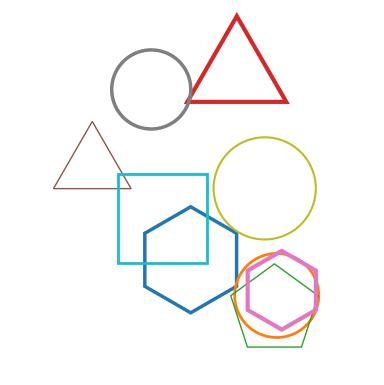[{"shape": "hexagon", "thickness": 2.5, "radius": 0.69, "center": [0.495, 0.325]}, {"shape": "circle", "thickness": 2, "radius": 0.55, "center": [0.719, 0.233]}, {"shape": "pentagon", "thickness": 1, "radius": 0.6, "center": [0.713, 0.195]}, {"shape": "triangle", "thickness": 3, "radius": 0.74, "center": [0.615, 0.81]}, {"shape": "triangle", "thickness": 1, "radius": 0.58, "center": [0.24, 0.568]}, {"shape": "hexagon", "thickness": 3, "radius": 0.51, "center": [0.732, 0.246]}, {"shape": "circle", "thickness": 2.5, "radius": 0.51, "center": [0.393, 0.768]}, {"shape": "circle", "thickness": 1.5, "radius": 0.66, "center": [0.688, 0.511]}, {"shape": "square", "thickness": 2, "radius": 0.58, "center": [0.421, 0.433]}]